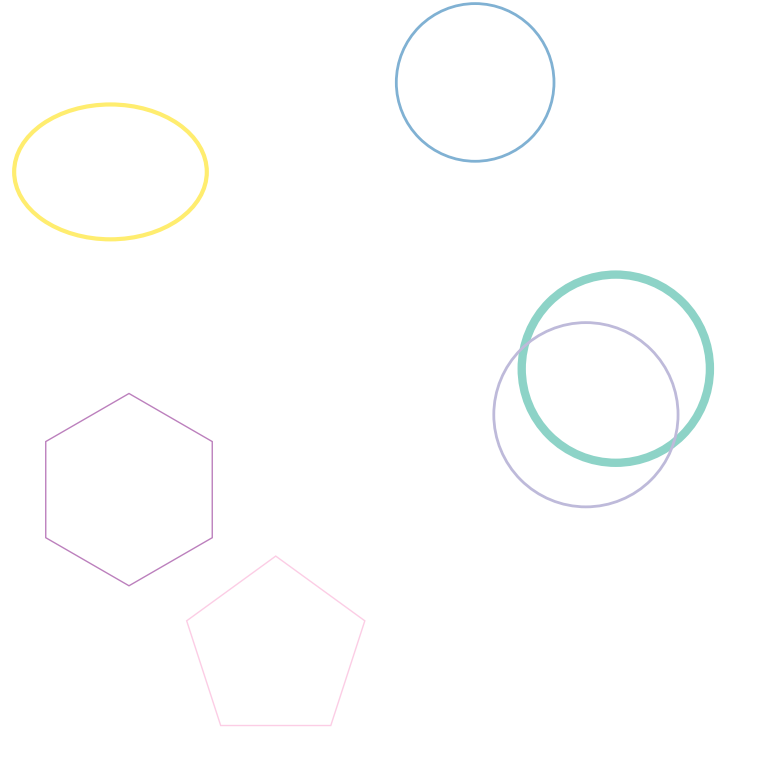[{"shape": "circle", "thickness": 3, "radius": 0.61, "center": [0.8, 0.521]}, {"shape": "circle", "thickness": 1, "radius": 0.6, "center": [0.761, 0.461]}, {"shape": "circle", "thickness": 1, "radius": 0.51, "center": [0.617, 0.893]}, {"shape": "pentagon", "thickness": 0.5, "radius": 0.61, "center": [0.358, 0.156]}, {"shape": "hexagon", "thickness": 0.5, "radius": 0.62, "center": [0.168, 0.364]}, {"shape": "oval", "thickness": 1.5, "radius": 0.63, "center": [0.143, 0.777]}]